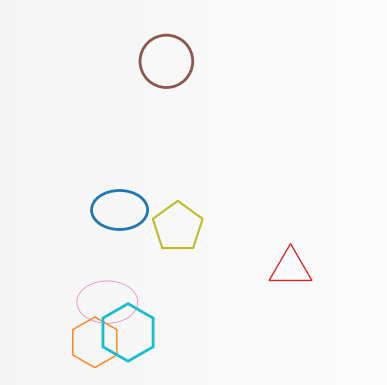[{"shape": "oval", "thickness": 2, "radius": 0.36, "center": [0.309, 0.455]}, {"shape": "hexagon", "thickness": 1, "radius": 0.33, "center": [0.245, 0.111]}, {"shape": "triangle", "thickness": 1, "radius": 0.32, "center": [0.75, 0.303]}, {"shape": "circle", "thickness": 2, "radius": 0.34, "center": [0.429, 0.841]}, {"shape": "oval", "thickness": 0.5, "radius": 0.39, "center": [0.277, 0.215]}, {"shape": "pentagon", "thickness": 1.5, "radius": 0.34, "center": [0.459, 0.411]}, {"shape": "hexagon", "thickness": 2, "radius": 0.37, "center": [0.33, 0.137]}]